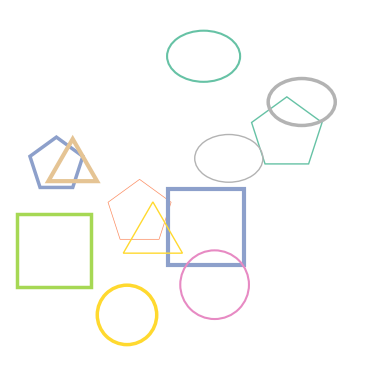[{"shape": "pentagon", "thickness": 1, "radius": 0.48, "center": [0.745, 0.652]}, {"shape": "oval", "thickness": 1.5, "radius": 0.47, "center": [0.529, 0.854]}, {"shape": "pentagon", "thickness": 0.5, "radius": 0.43, "center": [0.363, 0.448]}, {"shape": "square", "thickness": 3, "radius": 0.49, "center": [0.534, 0.41]}, {"shape": "pentagon", "thickness": 2.5, "radius": 0.36, "center": [0.146, 0.572]}, {"shape": "circle", "thickness": 1.5, "radius": 0.45, "center": [0.557, 0.261]}, {"shape": "square", "thickness": 2.5, "radius": 0.48, "center": [0.141, 0.35]}, {"shape": "triangle", "thickness": 1, "radius": 0.44, "center": [0.397, 0.387]}, {"shape": "circle", "thickness": 2.5, "radius": 0.39, "center": [0.33, 0.182]}, {"shape": "triangle", "thickness": 3, "radius": 0.37, "center": [0.189, 0.566]}, {"shape": "oval", "thickness": 2.5, "radius": 0.44, "center": [0.784, 0.735]}, {"shape": "oval", "thickness": 1, "radius": 0.44, "center": [0.594, 0.589]}]